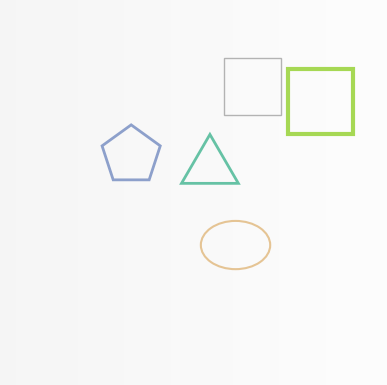[{"shape": "triangle", "thickness": 2, "radius": 0.42, "center": [0.542, 0.566]}, {"shape": "pentagon", "thickness": 2, "radius": 0.39, "center": [0.339, 0.597]}, {"shape": "square", "thickness": 3, "radius": 0.42, "center": [0.828, 0.736]}, {"shape": "oval", "thickness": 1.5, "radius": 0.45, "center": [0.608, 0.364]}, {"shape": "square", "thickness": 1, "radius": 0.37, "center": [0.651, 0.775]}]